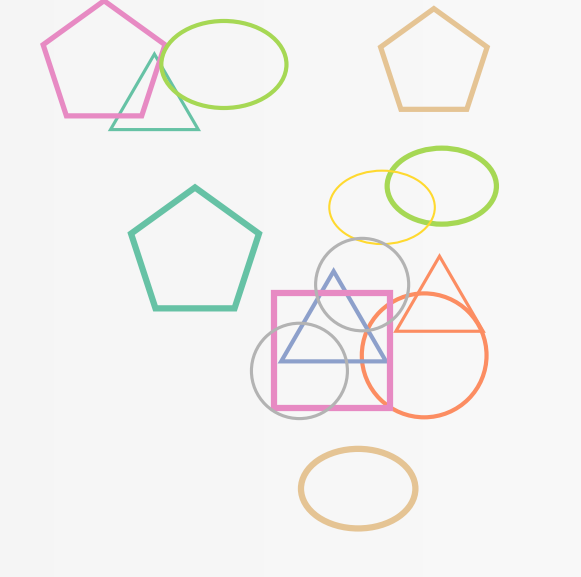[{"shape": "pentagon", "thickness": 3, "radius": 0.58, "center": [0.335, 0.559]}, {"shape": "triangle", "thickness": 1.5, "radius": 0.44, "center": [0.266, 0.818]}, {"shape": "circle", "thickness": 2, "radius": 0.54, "center": [0.73, 0.384]}, {"shape": "triangle", "thickness": 1.5, "radius": 0.43, "center": [0.756, 0.469]}, {"shape": "triangle", "thickness": 2, "radius": 0.52, "center": [0.574, 0.425]}, {"shape": "pentagon", "thickness": 2.5, "radius": 0.55, "center": [0.179, 0.888]}, {"shape": "square", "thickness": 3, "radius": 0.5, "center": [0.571, 0.392]}, {"shape": "oval", "thickness": 2.5, "radius": 0.47, "center": [0.76, 0.677]}, {"shape": "oval", "thickness": 2, "radius": 0.54, "center": [0.385, 0.887]}, {"shape": "oval", "thickness": 1, "radius": 0.45, "center": [0.657, 0.64]}, {"shape": "oval", "thickness": 3, "radius": 0.49, "center": [0.616, 0.153]}, {"shape": "pentagon", "thickness": 2.5, "radius": 0.48, "center": [0.746, 0.888]}, {"shape": "circle", "thickness": 1.5, "radius": 0.4, "center": [0.623, 0.506]}, {"shape": "circle", "thickness": 1.5, "radius": 0.41, "center": [0.515, 0.357]}]